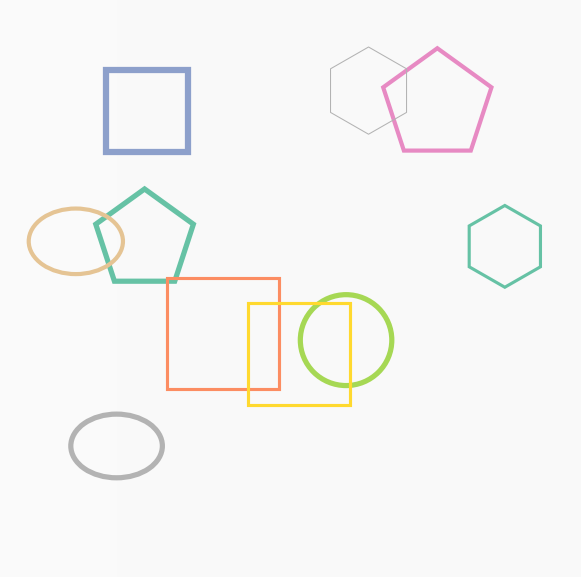[{"shape": "pentagon", "thickness": 2.5, "radius": 0.44, "center": [0.249, 0.584]}, {"shape": "hexagon", "thickness": 1.5, "radius": 0.35, "center": [0.869, 0.573]}, {"shape": "square", "thickness": 1.5, "radius": 0.48, "center": [0.384, 0.421]}, {"shape": "square", "thickness": 3, "radius": 0.36, "center": [0.253, 0.807]}, {"shape": "pentagon", "thickness": 2, "radius": 0.49, "center": [0.752, 0.818]}, {"shape": "circle", "thickness": 2.5, "radius": 0.39, "center": [0.595, 0.41]}, {"shape": "square", "thickness": 1.5, "radius": 0.44, "center": [0.514, 0.386]}, {"shape": "oval", "thickness": 2, "radius": 0.41, "center": [0.13, 0.581]}, {"shape": "hexagon", "thickness": 0.5, "radius": 0.38, "center": [0.634, 0.842]}, {"shape": "oval", "thickness": 2.5, "radius": 0.39, "center": [0.201, 0.227]}]